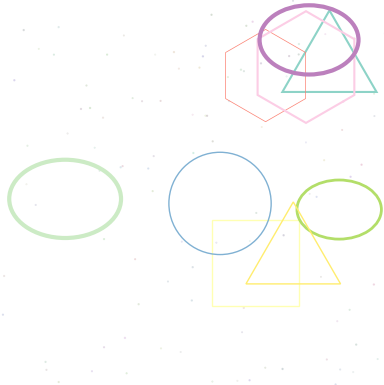[{"shape": "triangle", "thickness": 1.5, "radius": 0.71, "center": [0.856, 0.832]}, {"shape": "square", "thickness": 1, "radius": 0.56, "center": [0.663, 0.317]}, {"shape": "hexagon", "thickness": 0.5, "radius": 0.6, "center": [0.69, 0.804]}, {"shape": "circle", "thickness": 1, "radius": 0.66, "center": [0.572, 0.472]}, {"shape": "oval", "thickness": 2, "radius": 0.55, "center": [0.881, 0.456]}, {"shape": "hexagon", "thickness": 1.5, "radius": 0.73, "center": [0.795, 0.826]}, {"shape": "oval", "thickness": 3, "radius": 0.64, "center": [0.803, 0.896]}, {"shape": "oval", "thickness": 3, "radius": 0.73, "center": [0.169, 0.483]}, {"shape": "triangle", "thickness": 1, "radius": 0.71, "center": [0.762, 0.334]}]